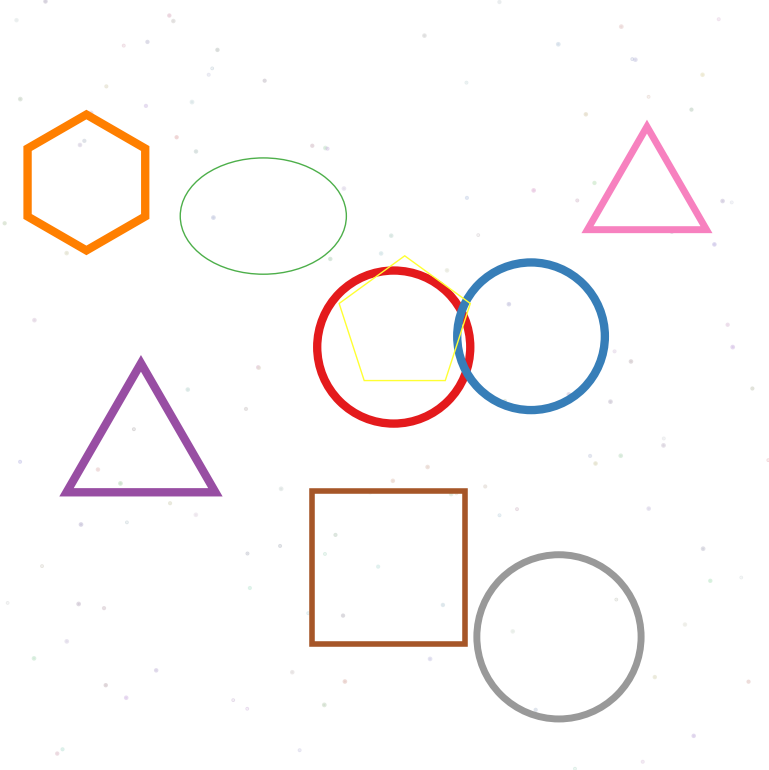[{"shape": "circle", "thickness": 3, "radius": 0.5, "center": [0.511, 0.549]}, {"shape": "circle", "thickness": 3, "radius": 0.48, "center": [0.69, 0.563]}, {"shape": "oval", "thickness": 0.5, "radius": 0.54, "center": [0.342, 0.719]}, {"shape": "triangle", "thickness": 3, "radius": 0.56, "center": [0.183, 0.416]}, {"shape": "hexagon", "thickness": 3, "radius": 0.44, "center": [0.112, 0.763]}, {"shape": "pentagon", "thickness": 0.5, "radius": 0.45, "center": [0.526, 0.578]}, {"shape": "square", "thickness": 2, "radius": 0.5, "center": [0.504, 0.263]}, {"shape": "triangle", "thickness": 2.5, "radius": 0.45, "center": [0.84, 0.746]}, {"shape": "circle", "thickness": 2.5, "radius": 0.53, "center": [0.726, 0.173]}]